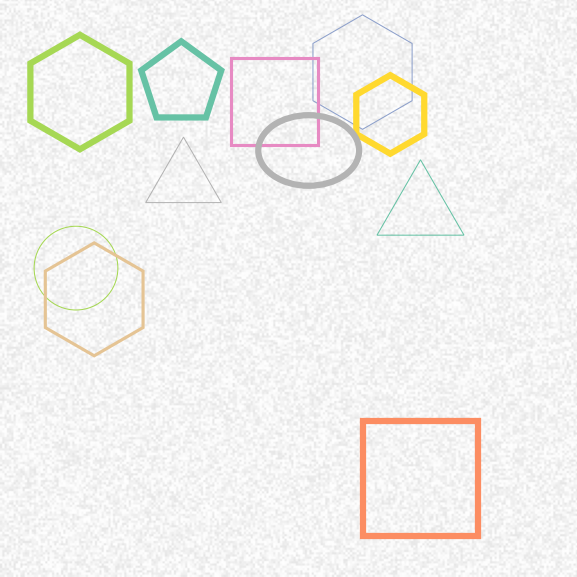[{"shape": "pentagon", "thickness": 3, "radius": 0.36, "center": [0.314, 0.855]}, {"shape": "triangle", "thickness": 0.5, "radius": 0.44, "center": [0.728, 0.635]}, {"shape": "square", "thickness": 3, "radius": 0.5, "center": [0.728, 0.17]}, {"shape": "hexagon", "thickness": 0.5, "radius": 0.5, "center": [0.628, 0.874]}, {"shape": "square", "thickness": 1.5, "radius": 0.38, "center": [0.475, 0.824]}, {"shape": "circle", "thickness": 0.5, "radius": 0.36, "center": [0.132, 0.535]}, {"shape": "hexagon", "thickness": 3, "radius": 0.5, "center": [0.138, 0.84]}, {"shape": "hexagon", "thickness": 3, "radius": 0.34, "center": [0.676, 0.801]}, {"shape": "hexagon", "thickness": 1.5, "radius": 0.49, "center": [0.163, 0.481]}, {"shape": "triangle", "thickness": 0.5, "radius": 0.38, "center": [0.318, 0.686]}, {"shape": "oval", "thickness": 3, "radius": 0.44, "center": [0.535, 0.739]}]